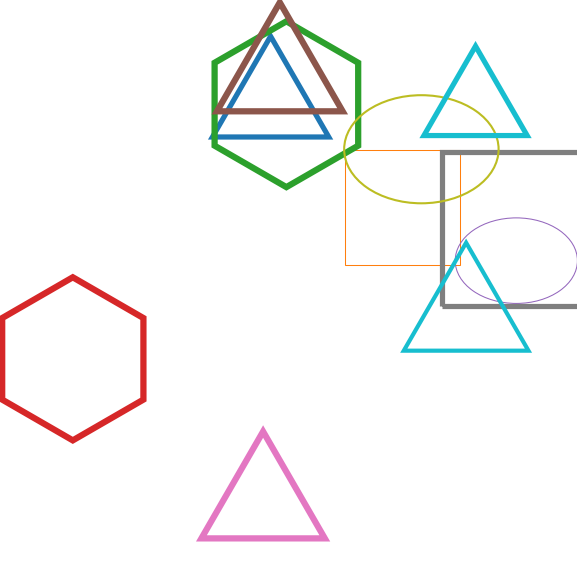[{"shape": "triangle", "thickness": 2.5, "radius": 0.58, "center": [0.469, 0.82]}, {"shape": "square", "thickness": 0.5, "radius": 0.5, "center": [0.697, 0.64]}, {"shape": "hexagon", "thickness": 3, "radius": 0.72, "center": [0.496, 0.819]}, {"shape": "hexagon", "thickness": 3, "radius": 0.71, "center": [0.126, 0.378]}, {"shape": "oval", "thickness": 0.5, "radius": 0.53, "center": [0.894, 0.548]}, {"shape": "triangle", "thickness": 3, "radius": 0.63, "center": [0.485, 0.869]}, {"shape": "triangle", "thickness": 3, "radius": 0.62, "center": [0.456, 0.129]}, {"shape": "square", "thickness": 2.5, "radius": 0.67, "center": [0.899, 0.603]}, {"shape": "oval", "thickness": 1, "radius": 0.67, "center": [0.73, 0.741]}, {"shape": "triangle", "thickness": 2.5, "radius": 0.52, "center": [0.823, 0.816]}, {"shape": "triangle", "thickness": 2, "radius": 0.62, "center": [0.807, 0.454]}]